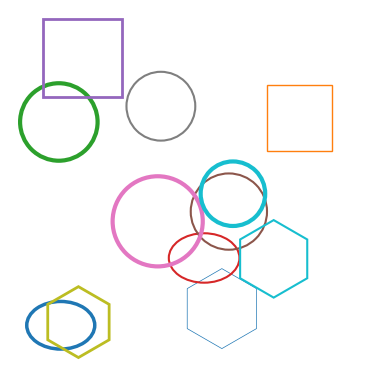[{"shape": "oval", "thickness": 2.5, "radius": 0.44, "center": [0.158, 0.155]}, {"shape": "hexagon", "thickness": 0.5, "radius": 0.52, "center": [0.576, 0.198]}, {"shape": "square", "thickness": 1, "radius": 0.43, "center": [0.778, 0.694]}, {"shape": "circle", "thickness": 3, "radius": 0.5, "center": [0.153, 0.683]}, {"shape": "oval", "thickness": 1.5, "radius": 0.46, "center": [0.53, 0.33]}, {"shape": "square", "thickness": 2, "radius": 0.51, "center": [0.214, 0.848]}, {"shape": "circle", "thickness": 1.5, "radius": 0.5, "center": [0.594, 0.45]}, {"shape": "circle", "thickness": 3, "radius": 0.59, "center": [0.41, 0.425]}, {"shape": "circle", "thickness": 1.5, "radius": 0.45, "center": [0.418, 0.724]}, {"shape": "hexagon", "thickness": 2, "radius": 0.46, "center": [0.204, 0.163]}, {"shape": "circle", "thickness": 3, "radius": 0.42, "center": [0.605, 0.497]}, {"shape": "hexagon", "thickness": 1.5, "radius": 0.5, "center": [0.711, 0.328]}]